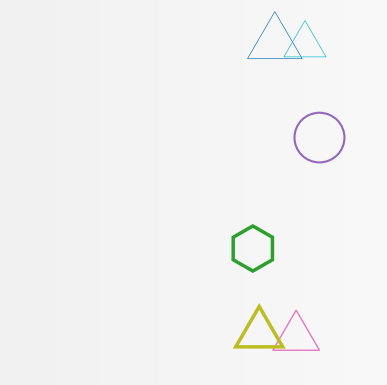[{"shape": "triangle", "thickness": 0.5, "radius": 0.41, "center": [0.709, 0.888]}, {"shape": "hexagon", "thickness": 2.5, "radius": 0.29, "center": [0.652, 0.355]}, {"shape": "circle", "thickness": 1.5, "radius": 0.32, "center": [0.824, 0.643]}, {"shape": "triangle", "thickness": 1, "radius": 0.35, "center": [0.764, 0.125]}, {"shape": "triangle", "thickness": 2.5, "radius": 0.35, "center": [0.669, 0.134]}, {"shape": "triangle", "thickness": 0.5, "radius": 0.31, "center": [0.787, 0.884]}]